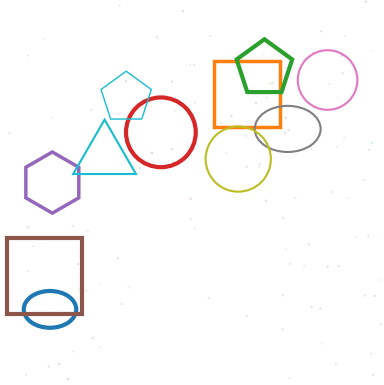[{"shape": "oval", "thickness": 3, "radius": 0.34, "center": [0.13, 0.196]}, {"shape": "square", "thickness": 2.5, "radius": 0.43, "center": [0.643, 0.756]}, {"shape": "pentagon", "thickness": 3, "radius": 0.38, "center": [0.687, 0.822]}, {"shape": "circle", "thickness": 3, "radius": 0.45, "center": [0.418, 0.656]}, {"shape": "hexagon", "thickness": 2.5, "radius": 0.4, "center": [0.136, 0.526]}, {"shape": "square", "thickness": 3, "radius": 0.49, "center": [0.116, 0.283]}, {"shape": "circle", "thickness": 1.5, "radius": 0.39, "center": [0.851, 0.792]}, {"shape": "oval", "thickness": 1.5, "radius": 0.43, "center": [0.747, 0.665]}, {"shape": "circle", "thickness": 1.5, "radius": 0.42, "center": [0.619, 0.587]}, {"shape": "pentagon", "thickness": 1, "radius": 0.34, "center": [0.328, 0.746]}, {"shape": "triangle", "thickness": 1.5, "radius": 0.47, "center": [0.272, 0.595]}]